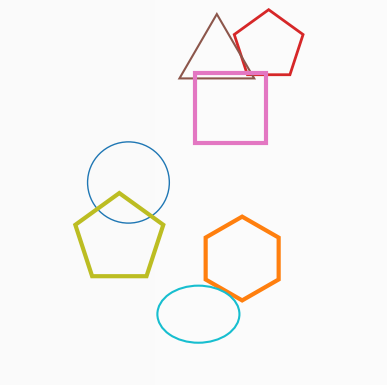[{"shape": "circle", "thickness": 1, "radius": 0.53, "center": [0.331, 0.526]}, {"shape": "hexagon", "thickness": 3, "radius": 0.54, "center": [0.625, 0.328]}, {"shape": "pentagon", "thickness": 2, "radius": 0.47, "center": [0.693, 0.881]}, {"shape": "triangle", "thickness": 1.5, "radius": 0.56, "center": [0.56, 0.852]}, {"shape": "square", "thickness": 3, "radius": 0.45, "center": [0.595, 0.72]}, {"shape": "pentagon", "thickness": 3, "radius": 0.6, "center": [0.308, 0.379]}, {"shape": "oval", "thickness": 1.5, "radius": 0.53, "center": [0.512, 0.184]}]